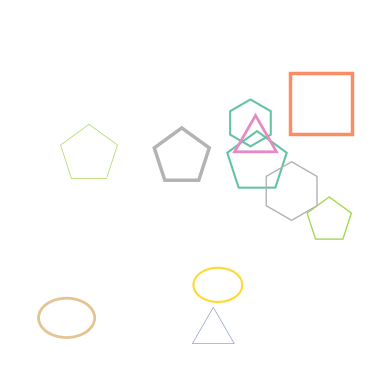[{"shape": "pentagon", "thickness": 1.5, "radius": 0.41, "center": [0.668, 0.578]}, {"shape": "hexagon", "thickness": 1.5, "radius": 0.3, "center": [0.651, 0.681]}, {"shape": "square", "thickness": 2.5, "radius": 0.4, "center": [0.833, 0.731]}, {"shape": "triangle", "thickness": 0.5, "radius": 0.31, "center": [0.554, 0.139]}, {"shape": "triangle", "thickness": 2, "radius": 0.31, "center": [0.664, 0.637]}, {"shape": "pentagon", "thickness": 0.5, "radius": 0.39, "center": [0.231, 0.599]}, {"shape": "pentagon", "thickness": 1, "radius": 0.3, "center": [0.855, 0.428]}, {"shape": "oval", "thickness": 1.5, "radius": 0.32, "center": [0.566, 0.26]}, {"shape": "oval", "thickness": 2, "radius": 0.36, "center": [0.173, 0.174]}, {"shape": "pentagon", "thickness": 2.5, "radius": 0.38, "center": [0.472, 0.593]}, {"shape": "hexagon", "thickness": 1, "radius": 0.38, "center": [0.757, 0.504]}]